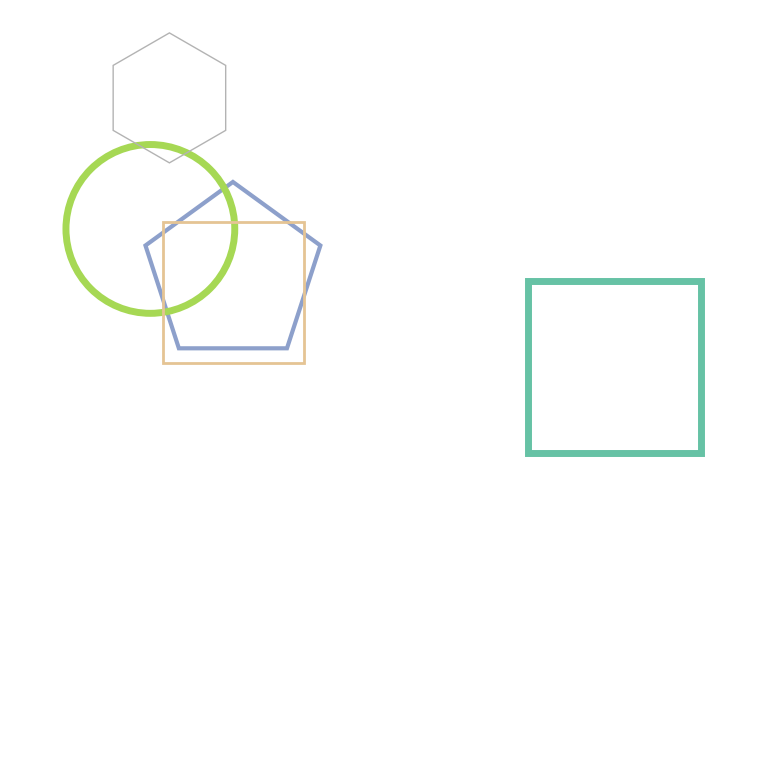[{"shape": "square", "thickness": 2.5, "radius": 0.56, "center": [0.799, 0.523]}, {"shape": "pentagon", "thickness": 1.5, "radius": 0.6, "center": [0.302, 0.644]}, {"shape": "circle", "thickness": 2.5, "radius": 0.55, "center": [0.195, 0.703]}, {"shape": "square", "thickness": 1, "radius": 0.46, "center": [0.303, 0.62]}, {"shape": "hexagon", "thickness": 0.5, "radius": 0.42, "center": [0.22, 0.873]}]